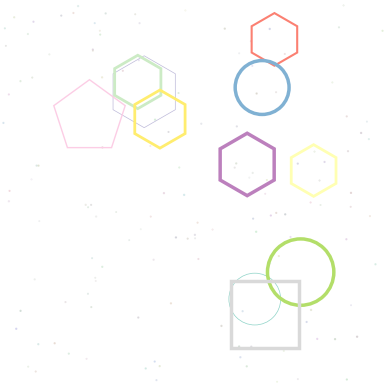[{"shape": "circle", "thickness": 0.5, "radius": 0.34, "center": [0.662, 0.223]}, {"shape": "hexagon", "thickness": 2, "radius": 0.34, "center": [0.815, 0.557]}, {"shape": "hexagon", "thickness": 0.5, "radius": 0.47, "center": [0.374, 0.762]}, {"shape": "hexagon", "thickness": 1.5, "radius": 0.34, "center": [0.713, 0.898]}, {"shape": "circle", "thickness": 2.5, "radius": 0.35, "center": [0.681, 0.773]}, {"shape": "circle", "thickness": 2.5, "radius": 0.43, "center": [0.781, 0.293]}, {"shape": "pentagon", "thickness": 1, "radius": 0.49, "center": [0.232, 0.695]}, {"shape": "square", "thickness": 2.5, "radius": 0.44, "center": [0.688, 0.183]}, {"shape": "hexagon", "thickness": 2.5, "radius": 0.41, "center": [0.642, 0.573]}, {"shape": "hexagon", "thickness": 2, "radius": 0.35, "center": [0.358, 0.787]}, {"shape": "hexagon", "thickness": 2, "radius": 0.38, "center": [0.415, 0.691]}]